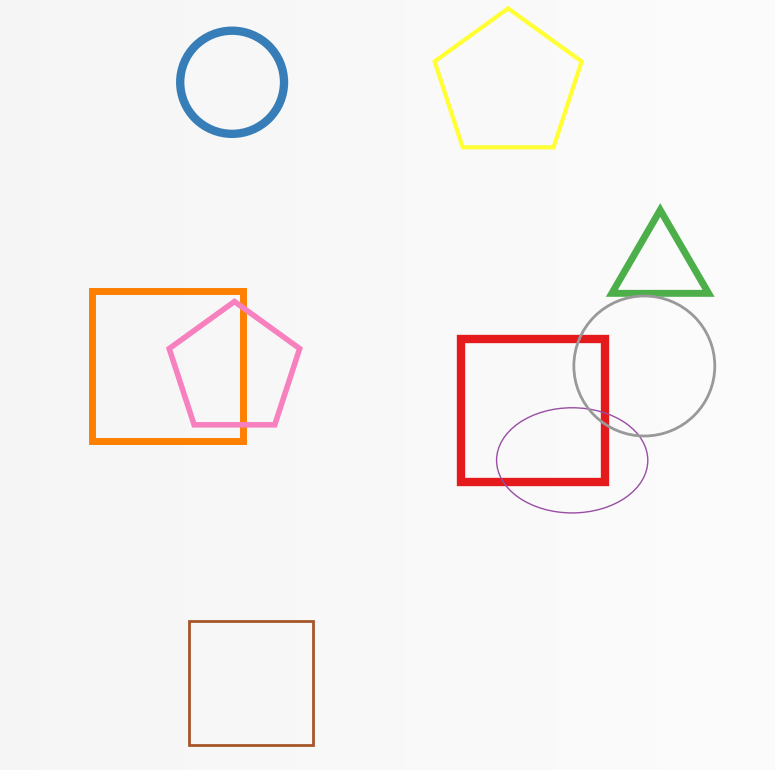[{"shape": "square", "thickness": 3, "radius": 0.46, "center": [0.688, 0.467]}, {"shape": "circle", "thickness": 3, "radius": 0.33, "center": [0.3, 0.893]}, {"shape": "triangle", "thickness": 2.5, "radius": 0.36, "center": [0.852, 0.655]}, {"shape": "oval", "thickness": 0.5, "radius": 0.49, "center": [0.738, 0.402]}, {"shape": "square", "thickness": 2.5, "radius": 0.49, "center": [0.216, 0.525]}, {"shape": "pentagon", "thickness": 1.5, "radius": 0.5, "center": [0.656, 0.889]}, {"shape": "square", "thickness": 1, "radius": 0.4, "center": [0.324, 0.113]}, {"shape": "pentagon", "thickness": 2, "radius": 0.44, "center": [0.303, 0.52]}, {"shape": "circle", "thickness": 1, "radius": 0.45, "center": [0.831, 0.525]}]